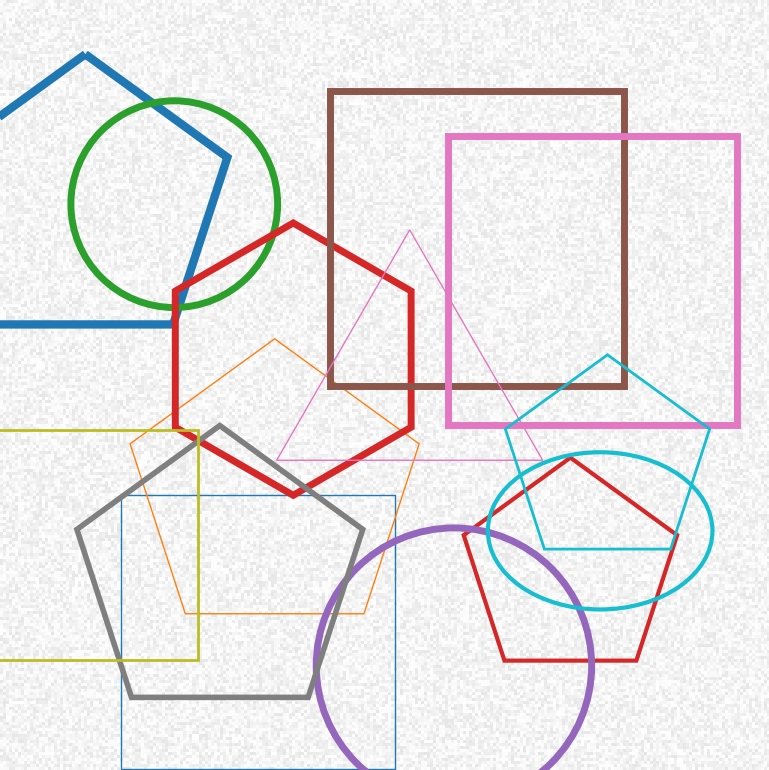[{"shape": "pentagon", "thickness": 3, "radius": 0.97, "center": [0.111, 0.736]}, {"shape": "square", "thickness": 0.5, "radius": 0.89, "center": [0.335, 0.179]}, {"shape": "pentagon", "thickness": 0.5, "radius": 0.99, "center": [0.357, 0.363]}, {"shape": "circle", "thickness": 2.5, "radius": 0.67, "center": [0.226, 0.735]}, {"shape": "hexagon", "thickness": 2.5, "radius": 0.88, "center": [0.381, 0.534]}, {"shape": "pentagon", "thickness": 1.5, "radius": 0.73, "center": [0.741, 0.26]}, {"shape": "circle", "thickness": 2.5, "radius": 0.89, "center": [0.59, 0.136]}, {"shape": "square", "thickness": 2.5, "radius": 0.96, "center": [0.62, 0.69]}, {"shape": "square", "thickness": 2.5, "radius": 0.94, "center": [0.769, 0.635]}, {"shape": "triangle", "thickness": 0.5, "radius": 1.0, "center": [0.532, 0.502]}, {"shape": "pentagon", "thickness": 2, "radius": 0.98, "center": [0.285, 0.252]}, {"shape": "square", "thickness": 1, "radius": 0.75, "center": [0.107, 0.293]}, {"shape": "pentagon", "thickness": 1, "radius": 0.7, "center": [0.789, 0.4]}, {"shape": "oval", "thickness": 1.5, "radius": 0.73, "center": [0.779, 0.311]}]